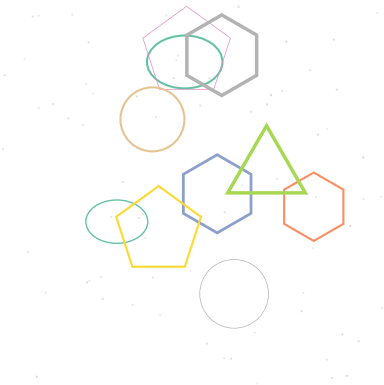[{"shape": "oval", "thickness": 1, "radius": 0.4, "center": [0.303, 0.424]}, {"shape": "oval", "thickness": 1.5, "radius": 0.49, "center": [0.48, 0.839]}, {"shape": "hexagon", "thickness": 1.5, "radius": 0.44, "center": [0.815, 0.463]}, {"shape": "hexagon", "thickness": 2, "radius": 0.51, "center": [0.564, 0.497]}, {"shape": "pentagon", "thickness": 0.5, "radius": 0.6, "center": [0.485, 0.864]}, {"shape": "triangle", "thickness": 2.5, "radius": 0.58, "center": [0.692, 0.557]}, {"shape": "pentagon", "thickness": 1.5, "radius": 0.58, "center": [0.412, 0.401]}, {"shape": "circle", "thickness": 1.5, "radius": 0.42, "center": [0.396, 0.69]}, {"shape": "circle", "thickness": 0.5, "radius": 0.45, "center": [0.608, 0.237]}, {"shape": "hexagon", "thickness": 2.5, "radius": 0.52, "center": [0.576, 0.857]}]